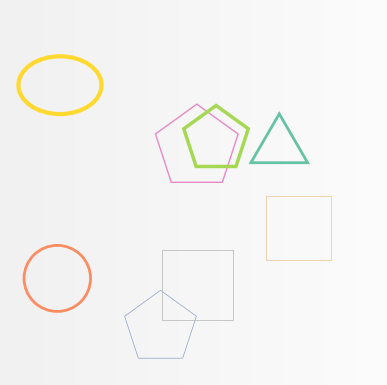[{"shape": "triangle", "thickness": 2, "radius": 0.42, "center": [0.721, 0.62]}, {"shape": "circle", "thickness": 2, "radius": 0.43, "center": [0.148, 0.277]}, {"shape": "pentagon", "thickness": 0.5, "radius": 0.49, "center": [0.414, 0.148]}, {"shape": "pentagon", "thickness": 1, "radius": 0.56, "center": [0.508, 0.617]}, {"shape": "pentagon", "thickness": 2.5, "radius": 0.44, "center": [0.558, 0.638]}, {"shape": "oval", "thickness": 3, "radius": 0.54, "center": [0.155, 0.779]}, {"shape": "square", "thickness": 0.5, "radius": 0.42, "center": [0.769, 0.408]}, {"shape": "square", "thickness": 0.5, "radius": 0.45, "center": [0.51, 0.259]}]